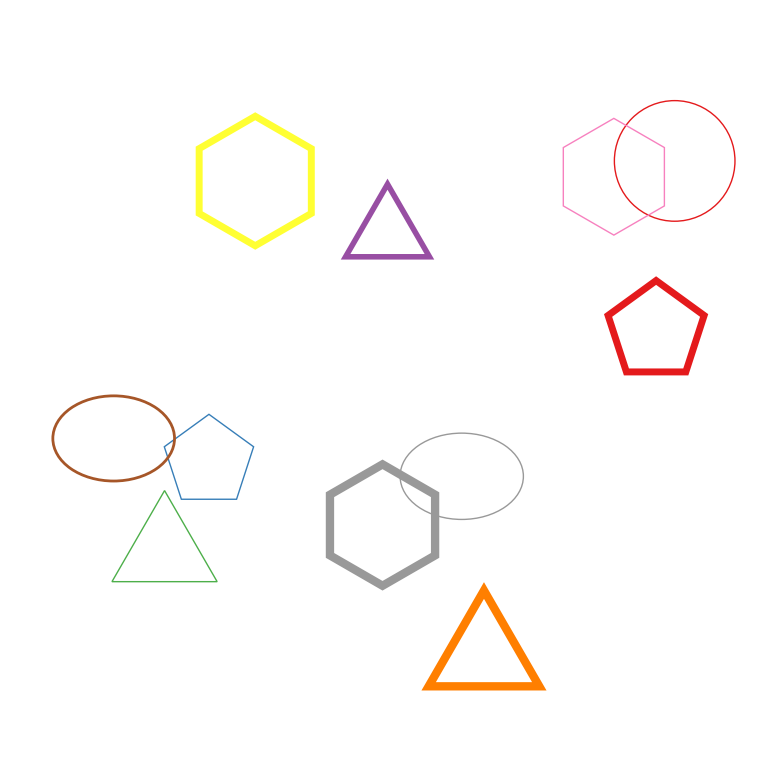[{"shape": "pentagon", "thickness": 2.5, "radius": 0.33, "center": [0.852, 0.57]}, {"shape": "circle", "thickness": 0.5, "radius": 0.39, "center": [0.876, 0.791]}, {"shape": "pentagon", "thickness": 0.5, "radius": 0.3, "center": [0.271, 0.401]}, {"shape": "triangle", "thickness": 0.5, "radius": 0.39, "center": [0.214, 0.284]}, {"shape": "triangle", "thickness": 2, "radius": 0.31, "center": [0.503, 0.698]}, {"shape": "triangle", "thickness": 3, "radius": 0.41, "center": [0.629, 0.15]}, {"shape": "hexagon", "thickness": 2.5, "radius": 0.42, "center": [0.331, 0.765]}, {"shape": "oval", "thickness": 1, "radius": 0.4, "center": [0.148, 0.431]}, {"shape": "hexagon", "thickness": 0.5, "radius": 0.38, "center": [0.797, 0.77]}, {"shape": "hexagon", "thickness": 3, "radius": 0.39, "center": [0.497, 0.318]}, {"shape": "oval", "thickness": 0.5, "radius": 0.4, "center": [0.6, 0.381]}]